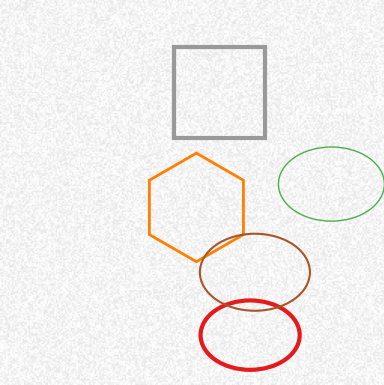[{"shape": "oval", "thickness": 3, "radius": 0.64, "center": [0.65, 0.13]}, {"shape": "oval", "thickness": 1, "radius": 0.69, "center": [0.861, 0.522]}, {"shape": "hexagon", "thickness": 2, "radius": 0.71, "center": [0.51, 0.461]}, {"shape": "oval", "thickness": 1.5, "radius": 0.71, "center": [0.662, 0.293]}, {"shape": "square", "thickness": 3, "radius": 0.59, "center": [0.57, 0.759]}]